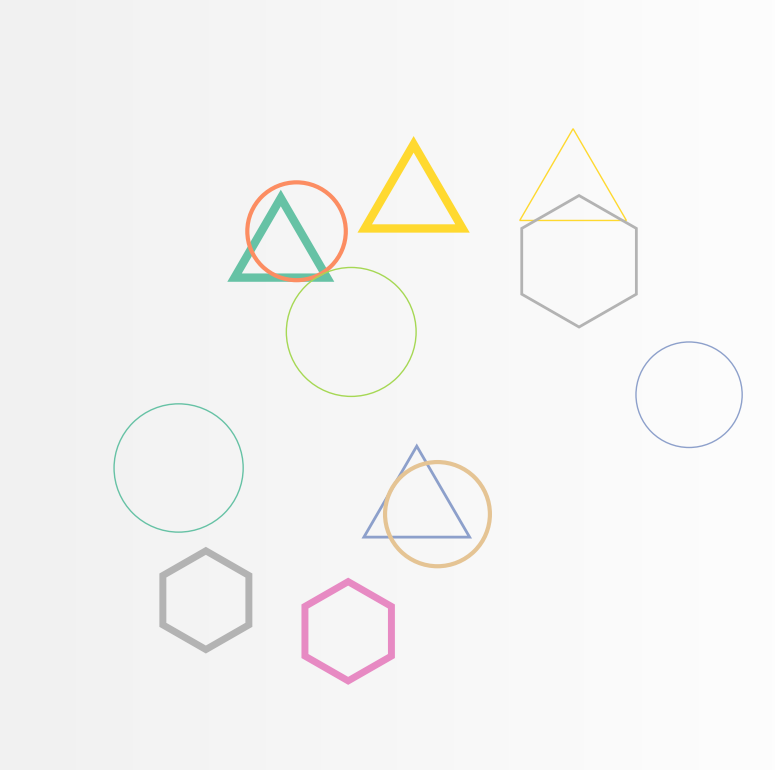[{"shape": "circle", "thickness": 0.5, "radius": 0.42, "center": [0.23, 0.392]}, {"shape": "triangle", "thickness": 3, "radius": 0.34, "center": [0.362, 0.674]}, {"shape": "circle", "thickness": 1.5, "radius": 0.32, "center": [0.383, 0.7]}, {"shape": "triangle", "thickness": 1, "radius": 0.39, "center": [0.538, 0.342]}, {"shape": "circle", "thickness": 0.5, "radius": 0.34, "center": [0.889, 0.487]}, {"shape": "hexagon", "thickness": 2.5, "radius": 0.32, "center": [0.449, 0.18]}, {"shape": "circle", "thickness": 0.5, "radius": 0.42, "center": [0.453, 0.569]}, {"shape": "triangle", "thickness": 3, "radius": 0.36, "center": [0.534, 0.74]}, {"shape": "triangle", "thickness": 0.5, "radius": 0.4, "center": [0.739, 0.753]}, {"shape": "circle", "thickness": 1.5, "radius": 0.34, "center": [0.564, 0.332]}, {"shape": "hexagon", "thickness": 1, "radius": 0.43, "center": [0.747, 0.661]}, {"shape": "hexagon", "thickness": 2.5, "radius": 0.32, "center": [0.266, 0.221]}]